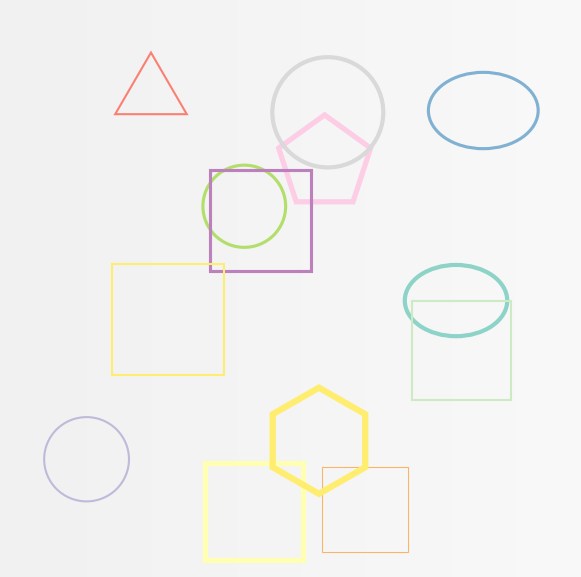[{"shape": "oval", "thickness": 2, "radius": 0.44, "center": [0.785, 0.479]}, {"shape": "square", "thickness": 2.5, "radius": 0.42, "center": [0.437, 0.114]}, {"shape": "circle", "thickness": 1, "radius": 0.36, "center": [0.149, 0.204]}, {"shape": "triangle", "thickness": 1, "radius": 0.36, "center": [0.26, 0.837]}, {"shape": "oval", "thickness": 1.5, "radius": 0.47, "center": [0.831, 0.808]}, {"shape": "square", "thickness": 0.5, "radius": 0.37, "center": [0.628, 0.117]}, {"shape": "circle", "thickness": 1.5, "radius": 0.36, "center": [0.42, 0.642]}, {"shape": "pentagon", "thickness": 2.5, "radius": 0.42, "center": [0.558, 0.717]}, {"shape": "circle", "thickness": 2, "radius": 0.48, "center": [0.564, 0.805]}, {"shape": "square", "thickness": 1.5, "radius": 0.44, "center": [0.448, 0.617]}, {"shape": "square", "thickness": 1, "radius": 0.43, "center": [0.794, 0.392]}, {"shape": "hexagon", "thickness": 3, "radius": 0.46, "center": [0.549, 0.236]}, {"shape": "square", "thickness": 1, "radius": 0.48, "center": [0.289, 0.446]}]